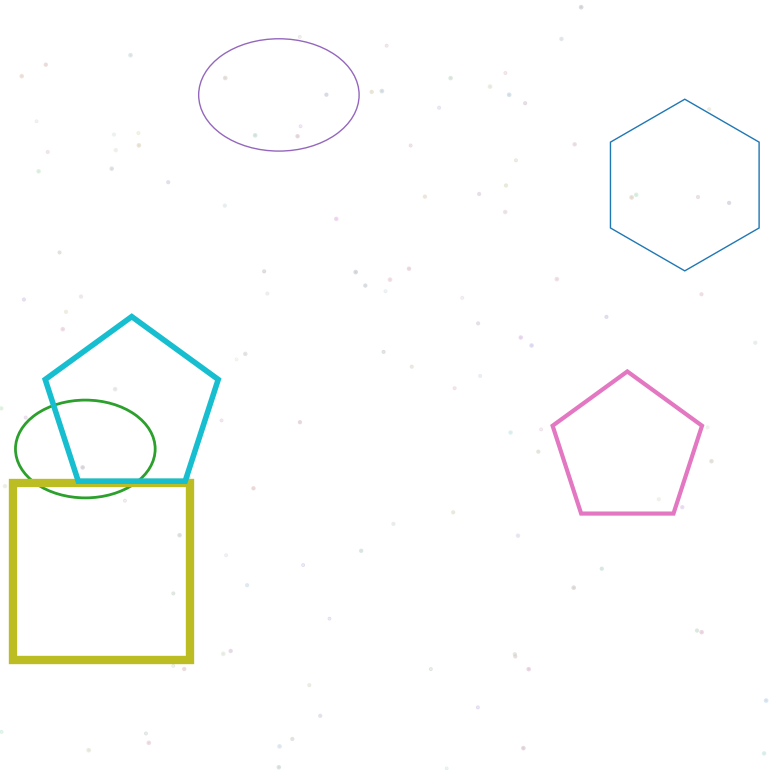[{"shape": "hexagon", "thickness": 0.5, "radius": 0.56, "center": [0.889, 0.76]}, {"shape": "oval", "thickness": 1, "radius": 0.45, "center": [0.111, 0.417]}, {"shape": "oval", "thickness": 0.5, "radius": 0.52, "center": [0.362, 0.877]}, {"shape": "pentagon", "thickness": 1.5, "radius": 0.51, "center": [0.815, 0.416]}, {"shape": "square", "thickness": 3, "radius": 0.57, "center": [0.132, 0.258]}, {"shape": "pentagon", "thickness": 2, "radius": 0.59, "center": [0.171, 0.471]}]